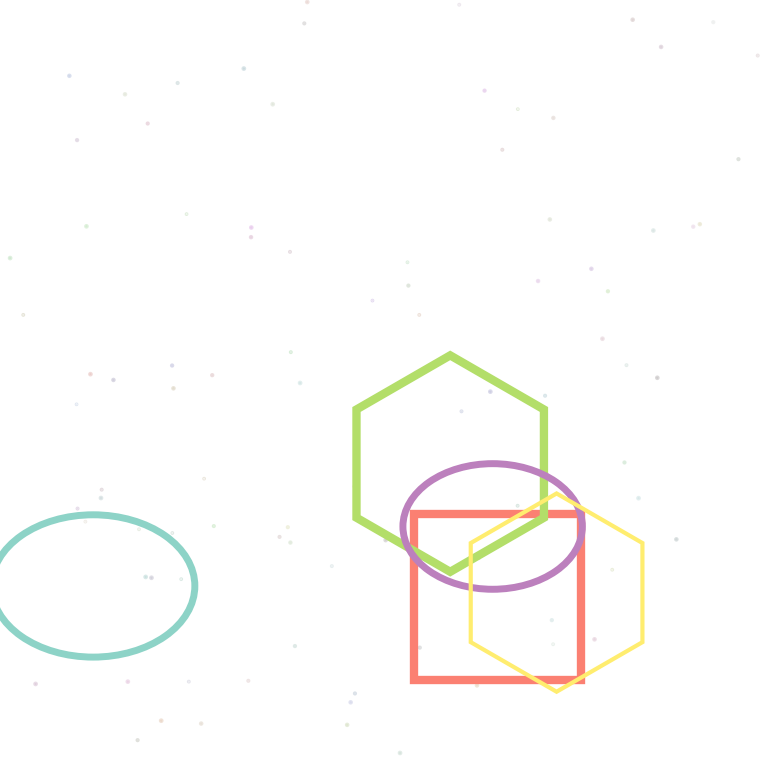[{"shape": "oval", "thickness": 2.5, "radius": 0.66, "center": [0.121, 0.239]}, {"shape": "square", "thickness": 3, "radius": 0.54, "center": [0.646, 0.224]}, {"shape": "hexagon", "thickness": 3, "radius": 0.7, "center": [0.585, 0.398]}, {"shape": "oval", "thickness": 2.5, "radius": 0.58, "center": [0.64, 0.316]}, {"shape": "hexagon", "thickness": 1.5, "radius": 0.64, "center": [0.723, 0.23]}]